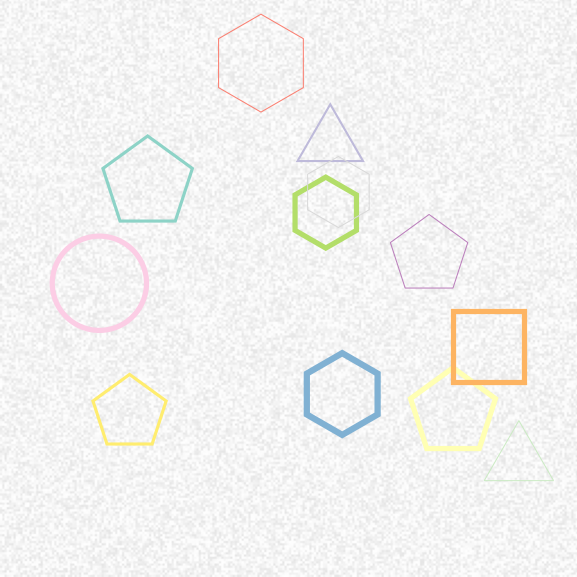[{"shape": "pentagon", "thickness": 1.5, "radius": 0.41, "center": [0.256, 0.682]}, {"shape": "pentagon", "thickness": 2.5, "radius": 0.39, "center": [0.784, 0.285]}, {"shape": "triangle", "thickness": 1, "radius": 0.33, "center": [0.572, 0.753]}, {"shape": "hexagon", "thickness": 0.5, "radius": 0.42, "center": [0.452, 0.89]}, {"shape": "hexagon", "thickness": 3, "radius": 0.35, "center": [0.593, 0.317]}, {"shape": "square", "thickness": 2.5, "radius": 0.31, "center": [0.845, 0.398]}, {"shape": "hexagon", "thickness": 2.5, "radius": 0.31, "center": [0.564, 0.631]}, {"shape": "circle", "thickness": 2.5, "radius": 0.41, "center": [0.172, 0.509]}, {"shape": "hexagon", "thickness": 0.5, "radius": 0.31, "center": [0.586, 0.667]}, {"shape": "pentagon", "thickness": 0.5, "radius": 0.35, "center": [0.743, 0.557]}, {"shape": "triangle", "thickness": 0.5, "radius": 0.35, "center": [0.898, 0.202]}, {"shape": "pentagon", "thickness": 1.5, "radius": 0.33, "center": [0.224, 0.284]}]